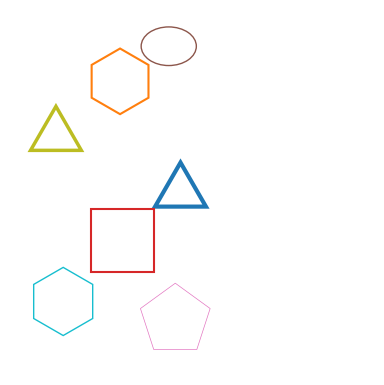[{"shape": "triangle", "thickness": 3, "radius": 0.38, "center": [0.469, 0.501]}, {"shape": "hexagon", "thickness": 1.5, "radius": 0.43, "center": [0.312, 0.789]}, {"shape": "square", "thickness": 1.5, "radius": 0.41, "center": [0.317, 0.376]}, {"shape": "oval", "thickness": 1, "radius": 0.36, "center": [0.438, 0.88]}, {"shape": "pentagon", "thickness": 0.5, "radius": 0.48, "center": [0.455, 0.169]}, {"shape": "triangle", "thickness": 2.5, "radius": 0.38, "center": [0.145, 0.648]}, {"shape": "hexagon", "thickness": 1, "radius": 0.44, "center": [0.164, 0.217]}]